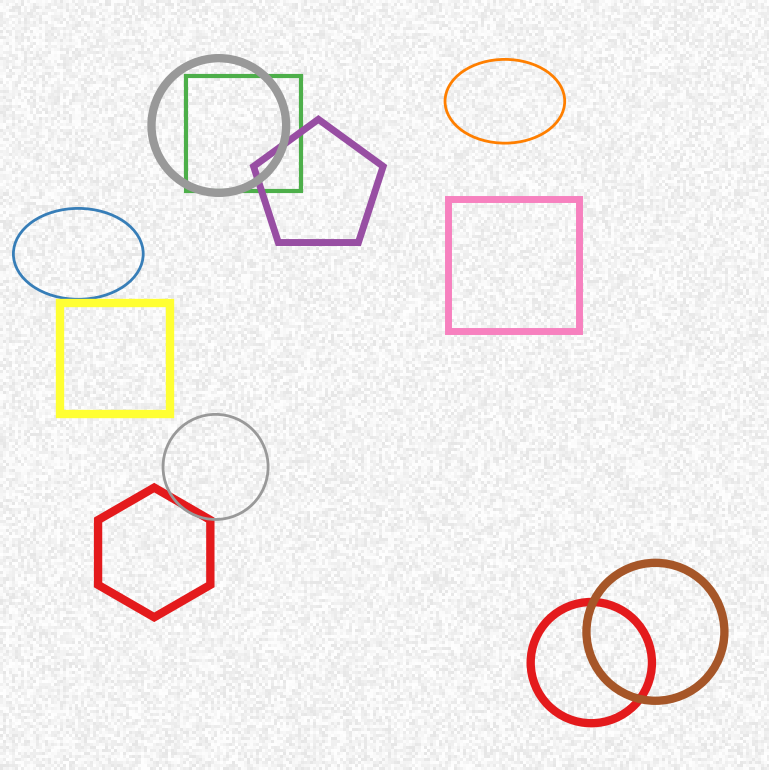[{"shape": "hexagon", "thickness": 3, "radius": 0.42, "center": [0.2, 0.283]}, {"shape": "circle", "thickness": 3, "radius": 0.39, "center": [0.768, 0.139]}, {"shape": "oval", "thickness": 1, "radius": 0.42, "center": [0.102, 0.67]}, {"shape": "square", "thickness": 1.5, "radius": 0.37, "center": [0.316, 0.826]}, {"shape": "pentagon", "thickness": 2.5, "radius": 0.44, "center": [0.413, 0.757]}, {"shape": "oval", "thickness": 1, "radius": 0.39, "center": [0.656, 0.868]}, {"shape": "square", "thickness": 3, "radius": 0.36, "center": [0.149, 0.534]}, {"shape": "circle", "thickness": 3, "radius": 0.45, "center": [0.851, 0.179]}, {"shape": "square", "thickness": 2.5, "radius": 0.43, "center": [0.667, 0.656]}, {"shape": "circle", "thickness": 3, "radius": 0.44, "center": [0.284, 0.837]}, {"shape": "circle", "thickness": 1, "radius": 0.34, "center": [0.28, 0.394]}]